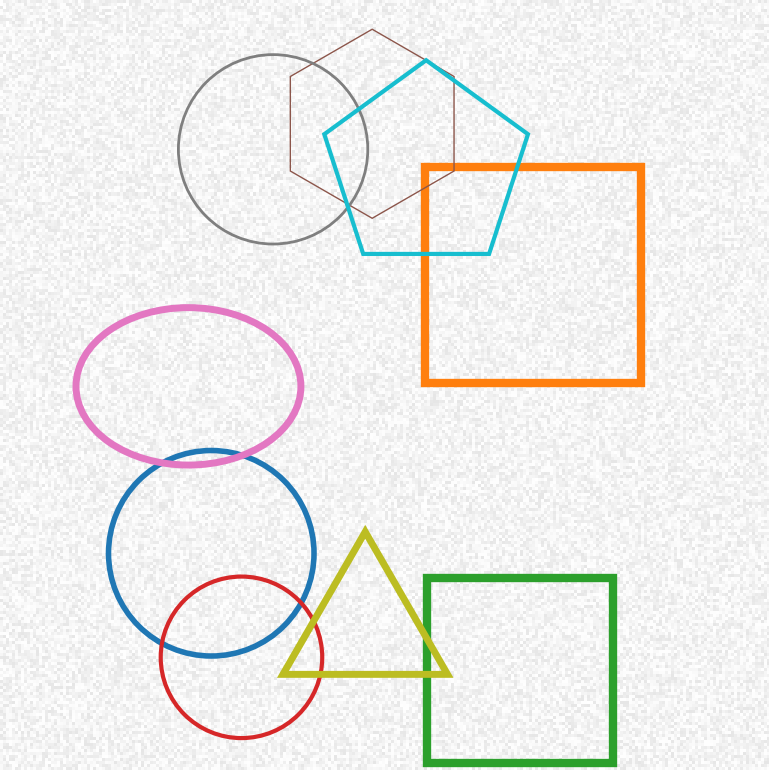[{"shape": "circle", "thickness": 2, "radius": 0.67, "center": [0.274, 0.281]}, {"shape": "square", "thickness": 3, "radius": 0.7, "center": [0.692, 0.643]}, {"shape": "square", "thickness": 3, "radius": 0.6, "center": [0.675, 0.129]}, {"shape": "circle", "thickness": 1.5, "radius": 0.52, "center": [0.314, 0.146]}, {"shape": "hexagon", "thickness": 0.5, "radius": 0.61, "center": [0.483, 0.839]}, {"shape": "oval", "thickness": 2.5, "radius": 0.73, "center": [0.245, 0.498]}, {"shape": "circle", "thickness": 1, "radius": 0.61, "center": [0.355, 0.806]}, {"shape": "triangle", "thickness": 2.5, "radius": 0.62, "center": [0.474, 0.186]}, {"shape": "pentagon", "thickness": 1.5, "radius": 0.7, "center": [0.553, 0.783]}]